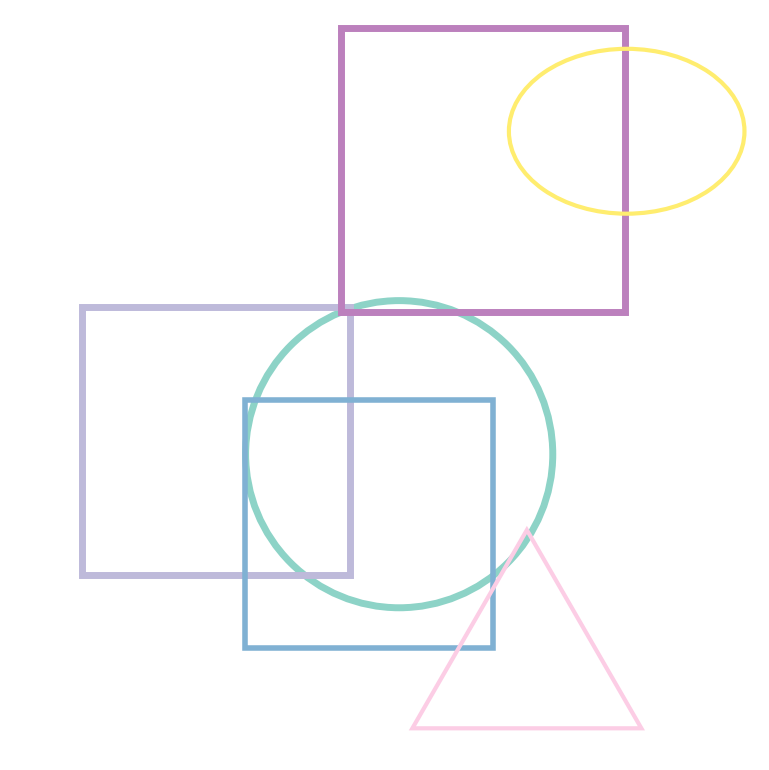[{"shape": "circle", "thickness": 2.5, "radius": 1.0, "center": [0.518, 0.41]}, {"shape": "square", "thickness": 2.5, "radius": 0.87, "center": [0.281, 0.427]}, {"shape": "square", "thickness": 2, "radius": 0.81, "center": [0.479, 0.319]}, {"shape": "triangle", "thickness": 1.5, "radius": 0.86, "center": [0.684, 0.14]}, {"shape": "square", "thickness": 2.5, "radius": 0.92, "center": [0.628, 0.779]}, {"shape": "oval", "thickness": 1.5, "radius": 0.76, "center": [0.814, 0.83]}]